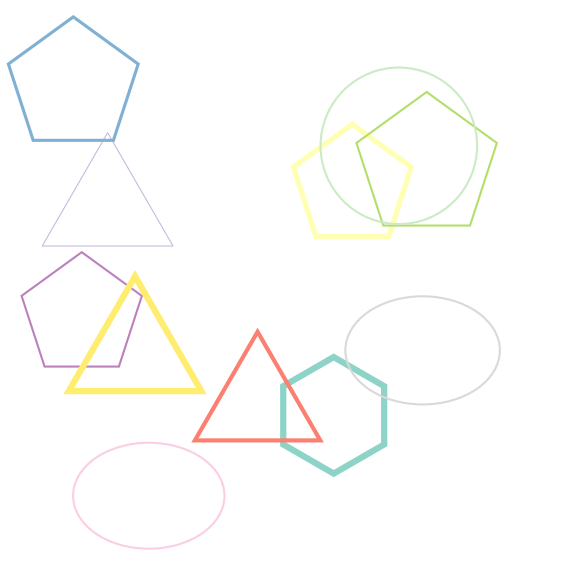[{"shape": "hexagon", "thickness": 3, "radius": 0.5, "center": [0.578, 0.28]}, {"shape": "pentagon", "thickness": 2.5, "radius": 0.54, "center": [0.61, 0.677]}, {"shape": "triangle", "thickness": 0.5, "radius": 0.65, "center": [0.186, 0.639]}, {"shape": "triangle", "thickness": 2, "radius": 0.63, "center": [0.446, 0.299]}, {"shape": "pentagon", "thickness": 1.5, "radius": 0.59, "center": [0.127, 0.852]}, {"shape": "pentagon", "thickness": 1, "radius": 0.64, "center": [0.739, 0.712]}, {"shape": "oval", "thickness": 1, "radius": 0.66, "center": [0.258, 0.141]}, {"shape": "oval", "thickness": 1, "radius": 0.67, "center": [0.732, 0.392]}, {"shape": "pentagon", "thickness": 1, "radius": 0.55, "center": [0.142, 0.453]}, {"shape": "circle", "thickness": 1, "radius": 0.68, "center": [0.691, 0.747]}, {"shape": "triangle", "thickness": 3, "radius": 0.66, "center": [0.234, 0.388]}]